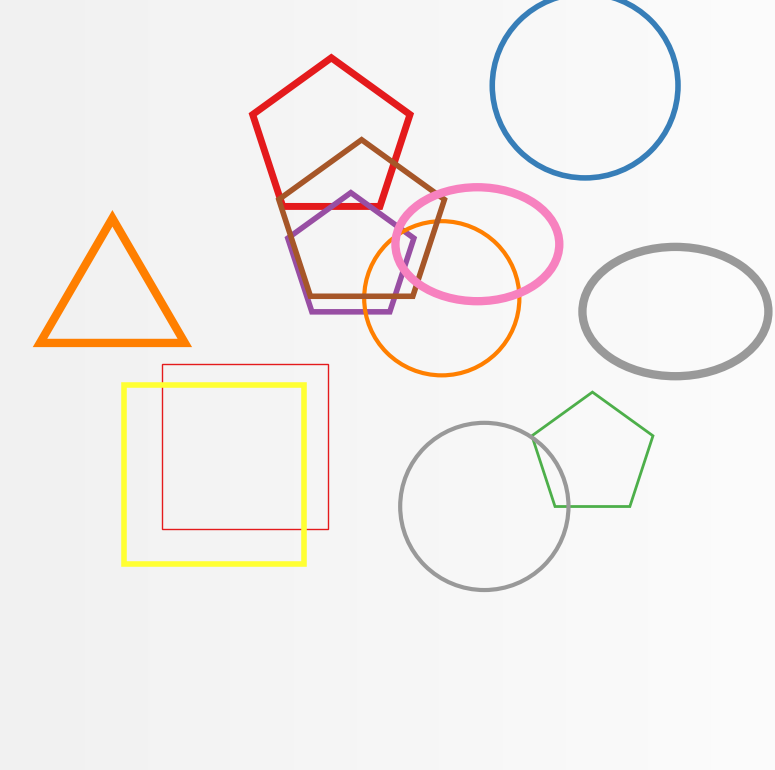[{"shape": "square", "thickness": 0.5, "radius": 0.54, "center": [0.316, 0.42]}, {"shape": "pentagon", "thickness": 2.5, "radius": 0.53, "center": [0.428, 0.818]}, {"shape": "circle", "thickness": 2, "radius": 0.6, "center": [0.755, 0.889]}, {"shape": "pentagon", "thickness": 1, "radius": 0.41, "center": [0.764, 0.409]}, {"shape": "pentagon", "thickness": 2, "radius": 0.43, "center": [0.453, 0.664]}, {"shape": "triangle", "thickness": 3, "radius": 0.54, "center": [0.145, 0.609]}, {"shape": "circle", "thickness": 1.5, "radius": 0.5, "center": [0.57, 0.613]}, {"shape": "square", "thickness": 2, "radius": 0.58, "center": [0.276, 0.384]}, {"shape": "pentagon", "thickness": 2, "radius": 0.56, "center": [0.467, 0.706]}, {"shape": "oval", "thickness": 3, "radius": 0.53, "center": [0.616, 0.683]}, {"shape": "oval", "thickness": 3, "radius": 0.6, "center": [0.872, 0.595]}, {"shape": "circle", "thickness": 1.5, "radius": 0.54, "center": [0.625, 0.342]}]